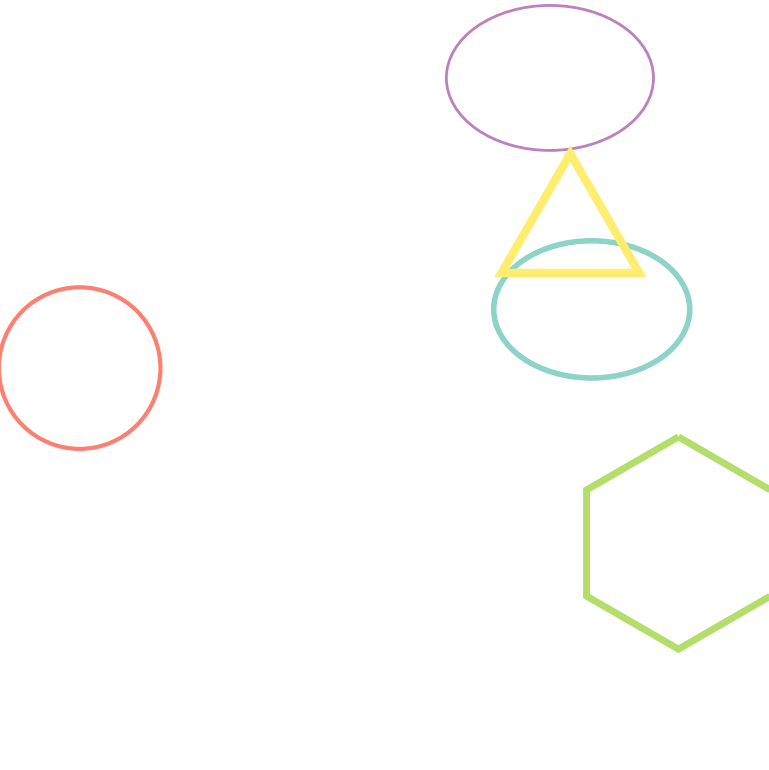[{"shape": "oval", "thickness": 2, "radius": 0.64, "center": [0.768, 0.598]}, {"shape": "circle", "thickness": 1.5, "radius": 0.52, "center": [0.103, 0.522]}, {"shape": "hexagon", "thickness": 2.5, "radius": 0.69, "center": [0.881, 0.295]}, {"shape": "oval", "thickness": 1, "radius": 0.67, "center": [0.714, 0.899]}, {"shape": "triangle", "thickness": 3, "radius": 0.52, "center": [0.741, 0.697]}]